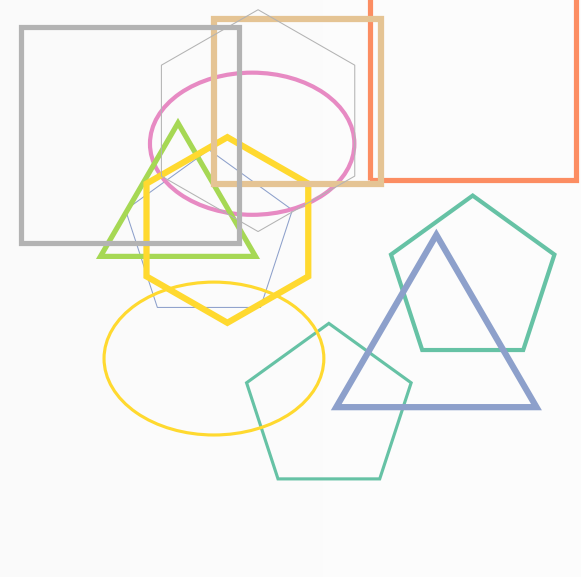[{"shape": "pentagon", "thickness": 1.5, "radius": 0.74, "center": [0.566, 0.29]}, {"shape": "pentagon", "thickness": 2, "radius": 0.74, "center": [0.813, 0.513]}, {"shape": "square", "thickness": 2.5, "radius": 0.88, "center": [0.814, 0.864]}, {"shape": "pentagon", "thickness": 0.5, "radius": 0.75, "center": [0.359, 0.589]}, {"shape": "triangle", "thickness": 3, "radius": 0.99, "center": [0.751, 0.394]}, {"shape": "oval", "thickness": 2, "radius": 0.88, "center": [0.434, 0.75]}, {"shape": "triangle", "thickness": 2.5, "radius": 0.77, "center": [0.306, 0.632]}, {"shape": "hexagon", "thickness": 3, "radius": 0.8, "center": [0.391, 0.601]}, {"shape": "oval", "thickness": 1.5, "radius": 0.95, "center": [0.368, 0.378]}, {"shape": "square", "thickness": 3, "radius": 0.72, "center": [0.512, 0.823]}, {"shape": "hexagon", "thickness": 0.5, "radius": 0.96, "center": [0.444, 0.79]}, {"shape": "square", "thickness": 2.5, "radius": 0.94, "center": [0.223, 0.765]}]